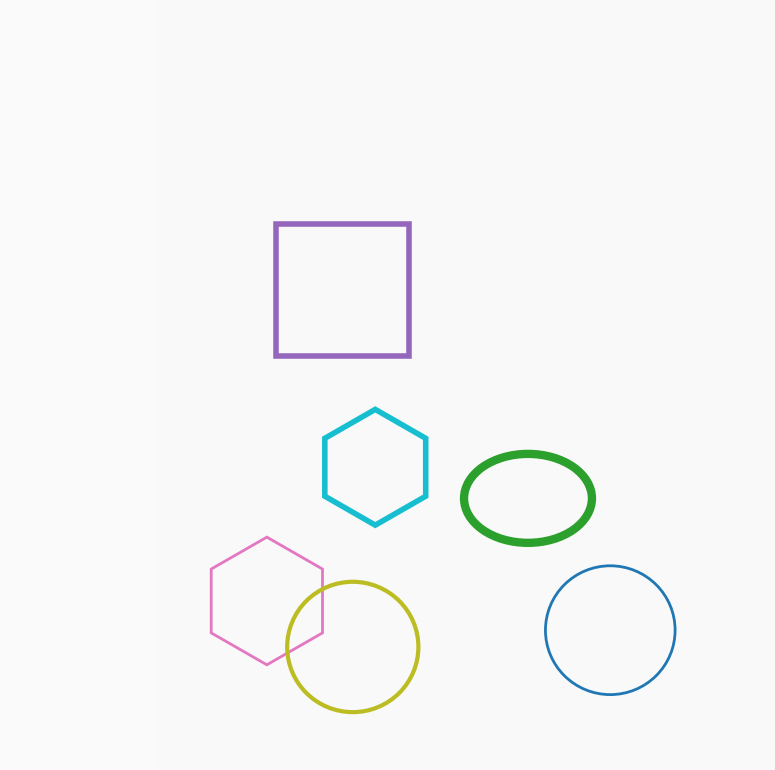[{"shape": "circle", "thickness": 1, "radius": 0.42, "center": [0.787, 0.182]}, {"shape": "oval", "thickness": 3, "radius": 0.41, "center": [0.681, 0.353]}, {"shape": "square", "thickness": 2, "radius": 0.43, "center": [0.442, 0.624]}, {"shape": "hexagon", "thickness": 1, "radius": 0.41, "center": [0.344, 0.22]}, {"shape": "circle", "thickness": 1.5, "radius": 0.42, "center": [0.455, 0.16]}, {"shape": "hexagon", "thickness": 2, "radius": 0.38, "center": [0.484, 0.393]}]